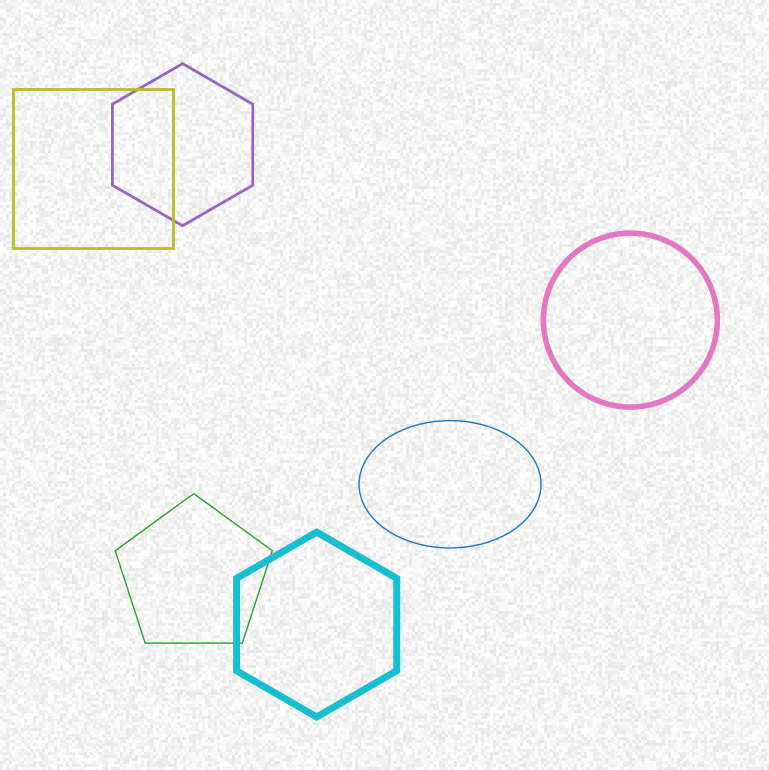[{"shape": "oval", "thickness": 0.5, "radius": 0.59, "center": [0.584, 0.371]}, {"shape": "pentagon", "thickness": 0.5, "radius": 0.54, "center": [0.252, 0.252]}, {"shape": "hexagon", "thickness": 1, "radius": 0.53, "center": [0.237, 0.812]}, {"shape": "circle", "thickness": 2, "radius": 0.56, "center": [0.819, 0.584]}, {"shape": "square", "thickness": 1, "radius": 0.52, "center": [0.12, 0.781]}, {"shape": "hexagon", "thickness": 2.5, "radius": 0.6, "center": [0.411, 0.189]}]